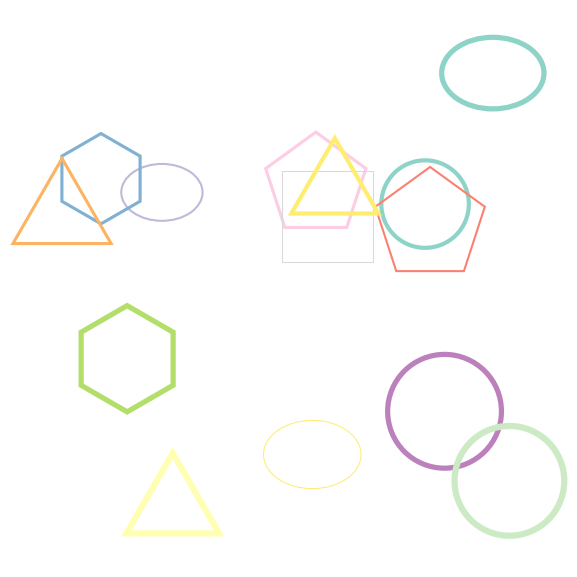[{"shape": "circle", "thickness": 2, "radius": 0.38, "center": [0.736, 0.646]}, {"shape": "oval", "thickness": 2.5, "radius": 0.44, "center": [0.853, 0.873]}, {"shape": "triangle", "thickness": 3, "radius": 0.46, "center": [0.299, 0.122]}, {"shape": "oval", "thickness": 1, "radius": 0.35, "center": [0.28, 0.666]}, {"shape": "pentagon", "thickness": 1, "radius": 0.5, "center": [0.745, 0.61]}, {"shape": "hexagon", "thickness": 1.5, "radius": 0.39, "center": [0.175, 0.69]}, {"shape": "triangle", "thickness": 1.5, "radius": 0.49, "center": [0.107, 0.626]}, {"shape": "hexagon", "thickness": 2.5, "radius": 0.46, "center": [0.22, 0.378]}, {"shape": "pentagon", "thickness": 1.5, "radius": 0.46, "center": [0.547, 0.679]}, {"shape": "square", "thickness": 0.5, "radius": 0.39, "center": [0.566, 0.624]}, {"shape": "circle", "thickness": 2.5, "radius": 0.49, "center": [0.77, 0.287]}, {"shape": "circle", "thickness": 3, "radius": 0.48, "center": [0.882, 0.166]}, {"shape": "oval", "thickness": 0.5, "radius": 0.42, "center": [0.541, 0.212]}, {"shape": "triangle", "thickness": 2, "radius": 0.43, "center": [0.58, 0.673]}]